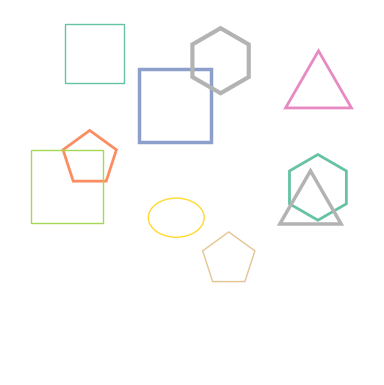[{"shape": "square", "thickness": 1, "radius": 0.38, "center": [0.245, 0.86]}, {"shape": "hexagon", "thickness": 2, "radius": 0.43, "center": [0.826, 0.513]}, {"shape": "pentagon", "thickness": 2, "radius": 0.36, "center": [0.233, 0.588]}, {"shape": "square", "thickness": 2.5, "radius": 0.47, "center": [0.455, 0.726]}, {"shape": "triangle", "thickness": 2, "radius": 0.49, "center": [0.827, 0.769]}, {"shape": "square", "thickness": 1, "radius": 0.47, "center": [0.175, 0.516]}, {"shape": "oval", "thickness": 1, "radius": 0.36, "center": [0.458, 0.435]}, {"shape": "pentagon", "thickness": 1, "radius": 0.36, "center": [0.594, 0.326]}, {"shape": "triangle", "thickness": 2.5, "radius": 0.46, "center": [0.806, 0.464]}, {"shape": "hexagon", "thickness": 3, "radius": 0.42, "center": [0.573, 0.842]}]